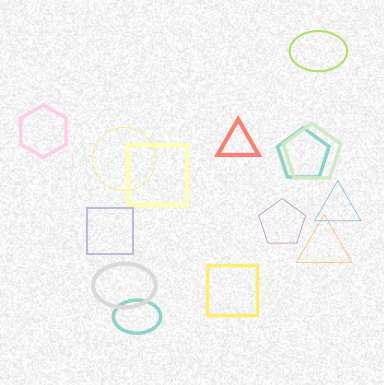[{"shape": "oval", "thickness": 2.5, "radius": 0.31, "center": [0.356, 0.178]}, {"shape": "pentagon", "thickness": 2.5, "radius": 0.35, "center": [0.788, 0.597]}, {"shape": "square", "thickness": 3, "radius": 0.39, "center": [0.409, 0.546]}, {"shape": "square", "thickness": 1.5, "radius": 0.3, "center": [0.286, 0.399]}, {"shape": "triangle", "thickness": 3, "radius": 0.31, "center": [0.619, 0.628]}, {"shape": "triangle", "thickness": 0.5, "radius": 0.35, "center": [0.877, 0.461]}, {"shape": "triangle", "thickness": 0.5, "radius": 0.42, "center": [0.842, 0.36]}, {"shape": "oval", "thickness": 1.5, "radius": 0.37, "center": [0.827, 0.867]}, {"shape": "hexagon", "thickness": 2.5, "radius": 0.34, "center": [0.113, 0.659]}, {"shape": "oval", "thickness": 3, "radius": 0.41, "center": [0.323, 0.258]}, {"shape": "pentagon", "thickness": 0.5, "radius": 0.32, "center": [0.733, 0.42]}, {"shape": "pentagon", "thickness": 2.5, "radius": 0.39, "center": [0.81, 0.602]}, {"shape": "circle", "thickness": 0.5, "radius": 0.41, "center": [0.322, 0.587]}, {"shape": "square", "thickness": 2.5, "radius": 0.32, "center": [0.602, 0.246]}]